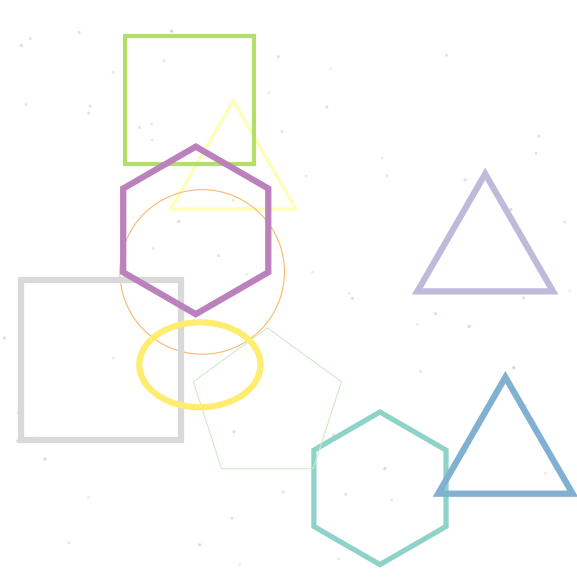[{"shape": "hexagon", "thickness": 2.5, "radius": 0.66, "center": [0.658, 0.154]}, {"shape": "triangle", "thickness": 1.5, "radius": 0.62, "center": [0.404, 0.7]}, {"shape": "triangle", "thickness": 3, "radius": 0.68, "center": [0.84, 0.562]}, {"shape": "triangle", "thickness": 3, "radius": 0.67, "center": [0.875, 0.211]}, {"shape": "circle", "thickness": 0.5, "radius": 0.71, "center": [0.35, 0.528]}, {"shape": "square", "thickness": 2, "radius": 0.56, "center": [0.329, 0.826]}, {"shape": "square", "thickness": 3, "radius": 0.69, "center": [0.174, 0.376]}, {"shape": "hexagon", "thickness": 3, "radius": 0.73, "center": [0.339, 0.6]}, {"shape": "pentagon", "thickness": 0.5, "radius": 0.67, "center": [0.463, 0.297]}, {"shape": "oval", "thickness": 3, "radius": 0.52, "center": [0.346, 0.367]}]